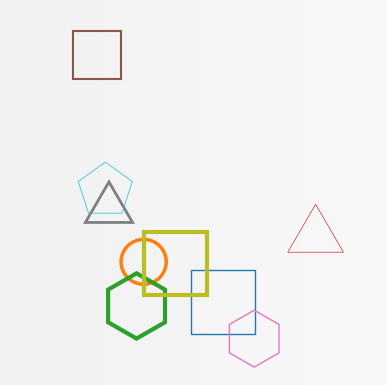[{"shape": "square", "thickness": 1, "radius": 0.42, "center": [0.575, 0.214]}, {"shape": "circle", "thickness": 2.5, "radius": 0.29, "center": [0.371, 0.32]}, {"shape": "hexagon", "thickness": 3, "radius": 0.42, "center": [0.352, 0.205]}, {"shape": "triangle", "thickness": 0.5, "radius": 0.42, "center": [0.815, 0.386]}, {"shape": "square", "thickness": 1.5, "radius": 0.31, "center": [0.251, 0.857]}, {"shape": "hexagon", "thickness": 1, "radius": 0.37, "center": [0.656, 0.12]}, {"shape": "triangle", "thickness": 2, "radius": 0.35, "center": [0.281, 0.457]}, {"shape": "square", "thickness": 3, "radius": 0.41, "center": [0.453, 0.316]}, {"shape": "pentagon", "thickness": 0.5, "radius": 0.37, "center": [0.272, 0.506]}]